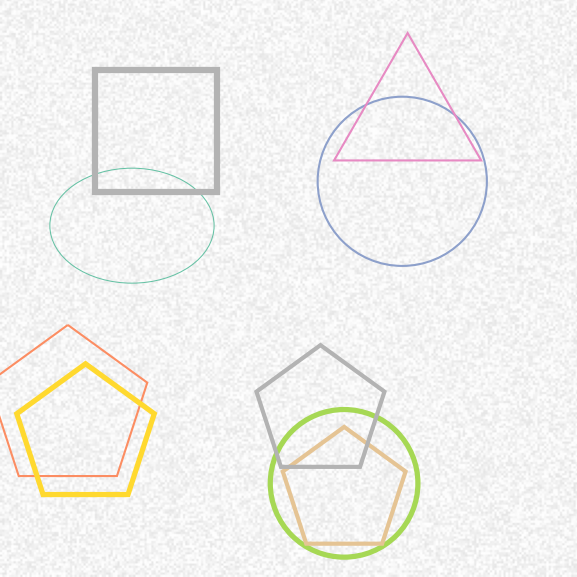[{"shape": "oval", "thickness": 0.5, "radius": 0.71, "center": [0.229, 0.608]}, {"shape": "pentagon", "thickness": 1, "radius": 0.72, "center": [0.117, 0.292]}, {"shape": "circle", "thickness": 1, "radius": 0.73, "center": [0.697, 0.685]}, {"shape": "triangle", "thickness": 1, "radius": 0.74, "center": [0.706, 0.795]}, {"shape": "circle", "thickness": 2.5, "radius": 0.64, "center": [0.596, 0.162]}, {"shape": "pentagon", "thickness": 2.5, "radius": 0.63, "center": [0.148, 0.244]}, {"shape": "pentagon", "thickness": 2, "radius": 0.56, "center": [0.596, 0.148]}, {"shape": "pentagon", "thickness": 2, "radius": 0.58, "center": [0.555, 0.285]}, {"shape": "square", "thickness": 3, "radius": 0.53, "center": [0.27, 0.772]}]